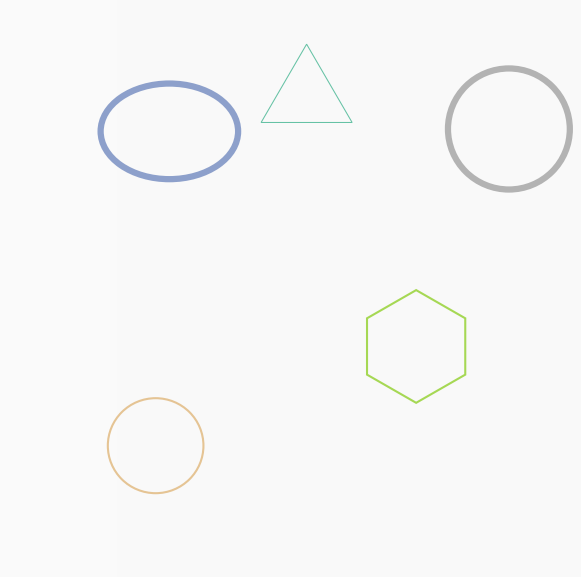[{"shape": "triangle", "thickness": 0.5, "radius": 0.45, "center": [0.528, 0.832]}, {"shape": "oval", "thickness": 3, "radius": 0.59, "center": [0.291, 0.772]}, {"shape": "hexagon", "thickness": 1, "radius": 0.49, "center": [0.716, 0.399]}, {"shape": "circle", "thickness": 1, "radius": 0.41, "center": [0.268, 0.227]}, {"shape": "circle", "thickness": 3, "radius": 0.52, "center": [0.876, 0.776]}]